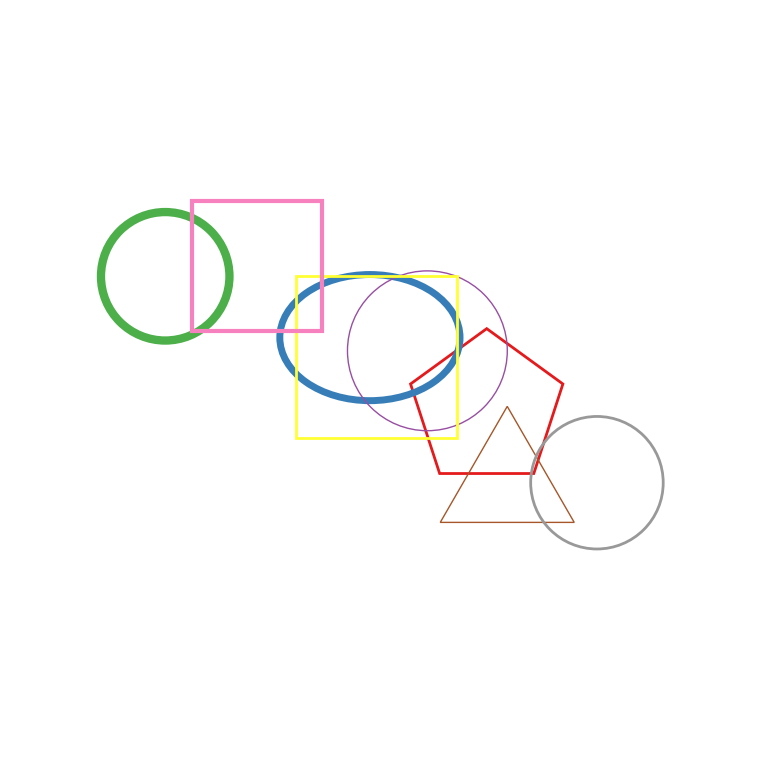[{"shape": "pentagon", "thickness": 1, "radius": 0.52, "center": [0.632, 0.469]}, {"shape": "oval", "thickness": 2.5, "radius": 0.59, "center": [0.48, 0.562]}, {"shape": "circle", "thickness": 3, "radius": 0.42, "center": [0.215, 0.641]}, {"shape": "circle", "thickness": 0.5, "radius": 0.52, "center": [0.555, 0.544]}, {"shape": "square", "thickness": 1, "radius": 0.52, "center": [0.489, 0.536]}, {"shape": "triangle", "thickness": 0.5, "radius": 0.5, "center": [0.659, 0.372]}, {"shape": "square", "thickness": 1.5, "radius": 0.42, "center": [0.333, 0.654]}, {"shape": "circle", "thickness": 1, "radius": 0.43, "center": [0.775, 0.373]}]